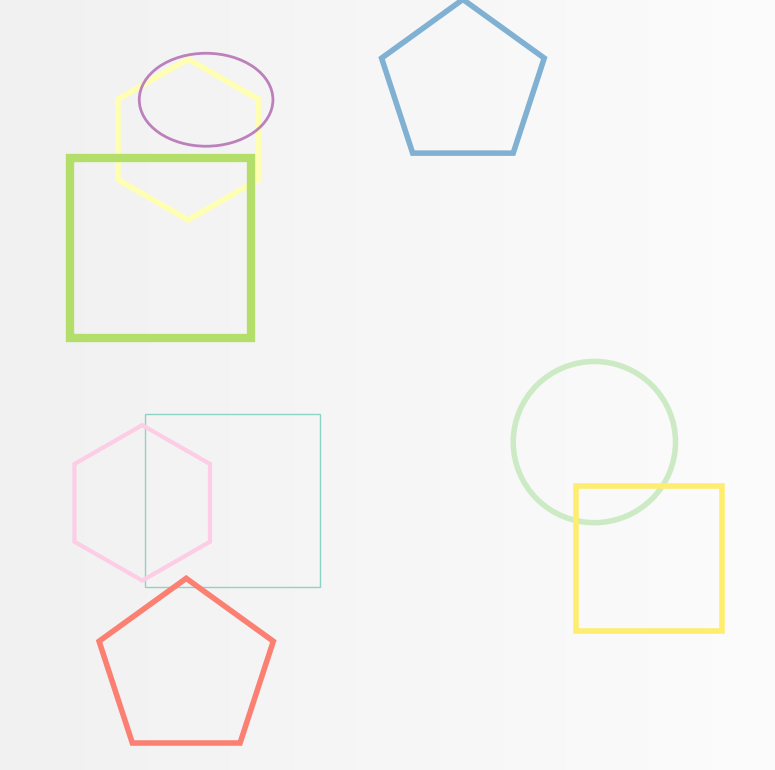[{"shape": "square", "thickness": 0.5, "radius": 0.56, "center": [0.3, 0.35]}, {"shape": "hexagon", "thickness": 2, "radius": 0.52, "center": [0.243, 0.819]}, {"shape": "pentagon", "thickness": 2, "radius": 0.59, "center": [0.24, 0.131]}, {"shape": "pentagon", "thickness": 2, "radius": 0.55, "center": [0.597, 0.89]}, {"shape": "square", "thickness": 3, "radius": 0.58, "center": [0.207, 0.678]}, {"shape": "hexagon", "thickness": 1.5, "radius": 0.5, "center": [0.184, 0.347]}, {"shape": "oval", "thickness": 1, "radius": 0.43, "center": [0.266, 0.87]}, {"shape": "circle", "thickness": 2, "radius": 0.52, "center": [0.767, 0.426]}, {"shape": "square", "thickness": 2, "radius": 0.47, "center": [0.837, 0.275]}]